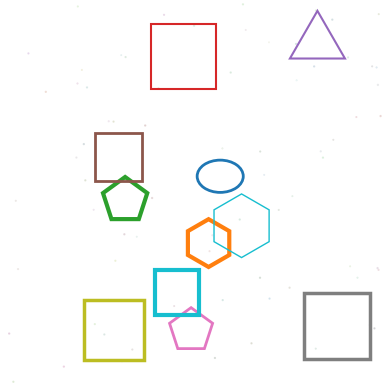[{"shape": "oval", "thickness": 2, "radius": 0.3, "center": [0.572, 0.542]}, {"shape": "hexagon", "thickness": 3, "radius": 0.31, "center": [0.542, 0.369]}, {"shape": "pentagon", "thickness": 3, "radius": 0.3, "center": [0.325, 0.48]}, {"shape": "square", "thickness": 1.5, "radius": 0.43, "center": [0.476, 0.854]}, {"shape": "triangle", "thickness": 1.5, "radius": 0.41, "center": [0.825, 0.889]}, {"shape": "square", "thickness": 2, "radius": 0.31, "center": [0.308, 0.592]}, {"shape": "pentagon", "thickness": 2, "radius": 0.29, "center": [0.496, 0.142]}, {"shape": "square", "thickness": 2.5, "radius": 0.42, "center": [0.875, 0.153]}, {"shape": "square", "thickness": 2.5, "radius": 0.39, "center": [0.296, 0.142]}, {"shape": "hexagon", "thickness": 1, "radius": 0.41, "center": [0.627, 0.414]}, {"shape": "square", "thickness": 3, "radius": 0.29, "center": [0.46, 0.24]}]